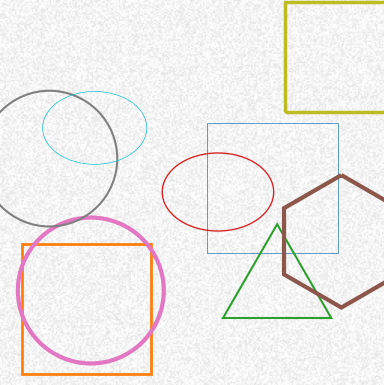[{"shape": "square", "thickness": 0.5, "radius": 0.85, "center": [0.707, 0.512]}, {"shape": "square", "thickness": 2, "radius": 0.84, "center": [0.225, 0.197]}, {"shape": "triangle", "thickness": 1.5, "radius": 0.81, "center": [0.72, 0.255]}, {"shape": "oval", "thickness": 1, "radius": 0.72, "center": [0.566, 0.501]}, {"shape": "hexagon", "thickness": 3, "radius": 0.86, "center": [0.887, 0.373]}, {"shape": "circle", "thickness": 3, "radius": 0.95, "center": [0.236, 0.245]}, {"shape": "circle", "thickness": 1.5, "radius": 0.88, "center": [0.128, 0.588]}, {"shape": "square", "thickness": 2.5, "radius": 0.72, "center": [0.883, 0.852]}, {"shape": "oval", "thickness": 0.5, "radius": 0.68, "center": [0.246, 0.668]}]